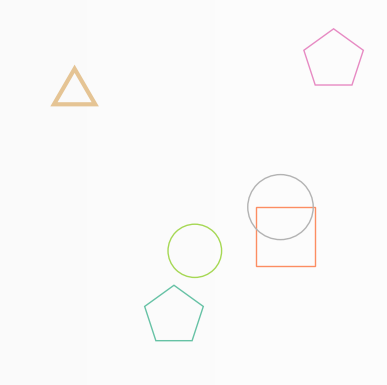[{"shape": "pentagon", "thickness": 1, "radius": 0.4, "center": [0.449, 0.179]}, {"shape": "square", "thickness": 1, "radius": 0.38, "center": [0.737, 0.385]}, {"shape": "pentagon", "thickness": 1, "radius": 0.4, "center": [0.861, 0.844]}, {"shape": "circle", "thickness": 1, "radius": 0.35, "center": [0.503, 0.349]}, {"shape": "triangle", "thickness": 3, "radius": 0.31, "center": [0.192, 0.76]}, {"shape": "circle", "thickness": 1, "radius": 0.42, "center": [0.724, 0.462]}]